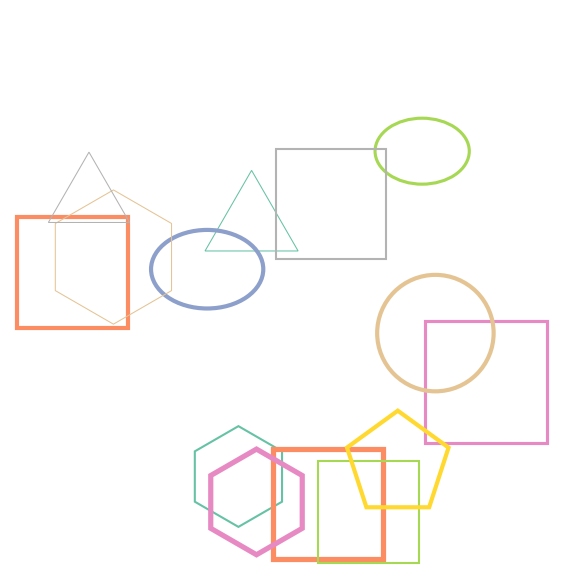[{"shape": "triangle", "thickness": 0.5, "radius": 0.47, "center": [0.436, 0.611]}, {"shape": "hexagon", "thickness": 1, "radius": 0.44, "center": [0.413, 0.174]}, {"shape": "square", "thickness": 2.5, "radius": 0.48, "center": [0.568, 0.127]}, {"shape": "square", "thickness": 2, "radius": 0.48, "center": [0.125, 0.527]}, {"shape": "oval", "thickness": 2, "radius": 0.49, "center": [0.359, 0.533]}, {"shape": "hexagon", "thickness": 2.5, "radius": 0.46, "center": [0.444, 0.13]}, {"shape": "square", "thickness": 1.5, "radius": 0.53, "center": [0.842, 0.338]}, {"shape": "square", "thickness": 1, "radius": 0.44, "center": [0.639, 0.112]}, {"shape": "oval", "thickness": 1.5, "radius": 0.41, "center": [0.731, 0.737]}, {"shape": "pentagon", "thickness": 2, "radius": 0.46, "center": [0.689, 0.196]}, {"shape": "hexagon", "thickness": 0.5, "radius": 0.58, "center": [0.196, 0.554]}, {"shape": "circle", "thickness": 2, "radius": 0.5, "center": [0.754, 0.422]}, {"shape": "triangle", "thickness": 0.5, "radius": 0.41, "center": [0.154, 0.655]}, {"shape": "square", "thickness": 1, "radius": 0.48, "center": [0.573, 0.646]}]